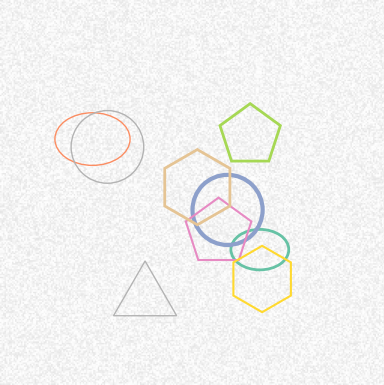[{"shape": "oval", "thickness": 2, "radius": 0.38, "center": [0.675, 0.352]}, {"shape": "oval", "thickness": 1, "radius": 0.49, "center": [0.24, 0.639]}, {"shape": "circle", "thickness": 3, "radius": 0.46, "center": [0.591, 0.455]}, {"shape": "pentagon", "thickness": 1.5, "radius": 0.45, "center": [0.568, 0.397]}, {"shape": "pentagon", "thickness": 2, "radius": 0.41, "center": [0.65, 0.648]}, {"shape": "hexagon", "thickness": 1.5, "radius": 0.43, "center": [0.681, 0.275]}, {"shape": "hexagon", "thickness": 2, "radius": 0.49, "center": [0.513, 0.514]}, {"shape": "circle", "thickness": 1, "radius": 0.47, "center": [0.279, 0.618]}, {"shape": "triangle", "thickness": 1, "radius": 0.47, "center": [0.377, 0.227]}]